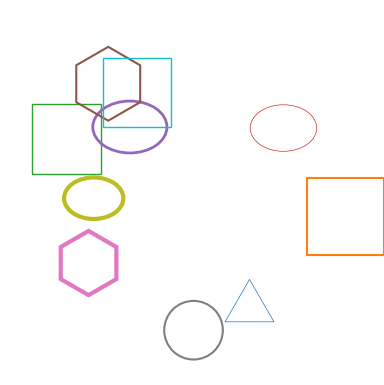[{"shape": "triangle", "thickness": 0.5, "radius": 0.37, "center": [0.648, 0.201]}, {"shape": "square", "thickness": 1.5, "radius": 0.5, "center": [0.898, 0.438]}, {"shape": "square", "thickness": 1, "radius": 0.45, "center": [0.173, 0.639]}, {"shape": "oval", "thickness": 0.5, "radius": 0.43, "center": [0.736, 0.667]}, {"shape": "oval", "thickness": 2, "radius": 0.48, "center": [0.337, 0.67]}, {"shape": "hexagon", "thickness": 1.5, "radius": 0.48, "center": [0.281, 0.782]}, {"shape": "hexagon", "thickness": 3, "radius": 0.42, "center": [0.23, 0.317]}, {"shape": "circle", "thickness": 1.5, "radius": 0.38, "center": [0.503, 0.142]}, {"shape": "oval", "thickness": 3, "radius": 0.38, "center": [0.243, 0.485]}, {"shape": "square", "thickness": 1, "radius": 0.44, "center": [0.356, 0.759]}]